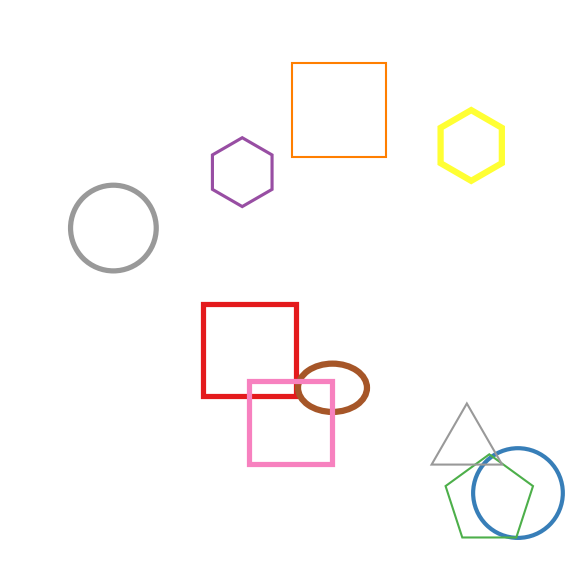[{"shape": "square", "thickness": 2.5, "radius": 0.4, "center": [0.432, 0.393]}, {"shape": "circle", "thickness": 2, "radius": 0.39, "center": [0.897, 0.145]}, {"shape": "pentagon", "thickness": 1, "radius": 0.4, "center": [0.847, 0.133]}, {"shape": "hexagon", "thickness": 1.5, "radius": 0.3, "center": [0.419, 0.701]}, {"shape": "square", "thickness": 1, "radius": 0.41, "center": [0.587, 0.809]}, {"shape": "hexagon", "thickness": 3, "radius": 0.31, "center": [0.816, 0.747]}, {"shape": "oval", "thickness": 3, "radius": 0.3, "center": [0.576, 0.328]}, {"shape": "square", "thickness": 2.5, "radius": 0.36, "center": [0.504, 0.268]}, {"shape": "circle", "thickness": 2.5, "radius": 0.37, "center": [0.196, 0.604]}, {"shape": "triangle", "thickness": 1, "radius": 0.35, "center": [0.808, 0.23]}]